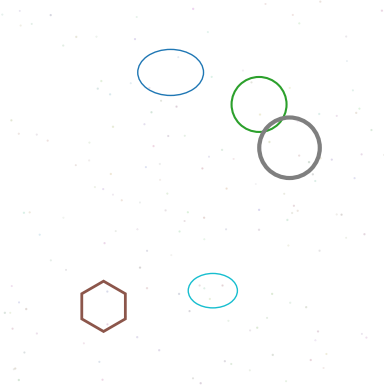[{"shape": "oval", "thickness": 1, "radius": 0.43, "center": [0.443, 0.812]}, {"shape": "circle", "thickness": 1.5, "radius": 0.36, "center": [0.673, 0.729]}, {"shape": "hexagon", "thickness": 2, "radius": 0.33, "center": [0.269, 0.204]}, {"shape": "circle", "thickness": 3, "radius": 0.39, "center": [0.752, 0.616]}, {"shape": "oval", "thickness": 1, "radius": 0.32, "center": [0.553, 0.245]}]